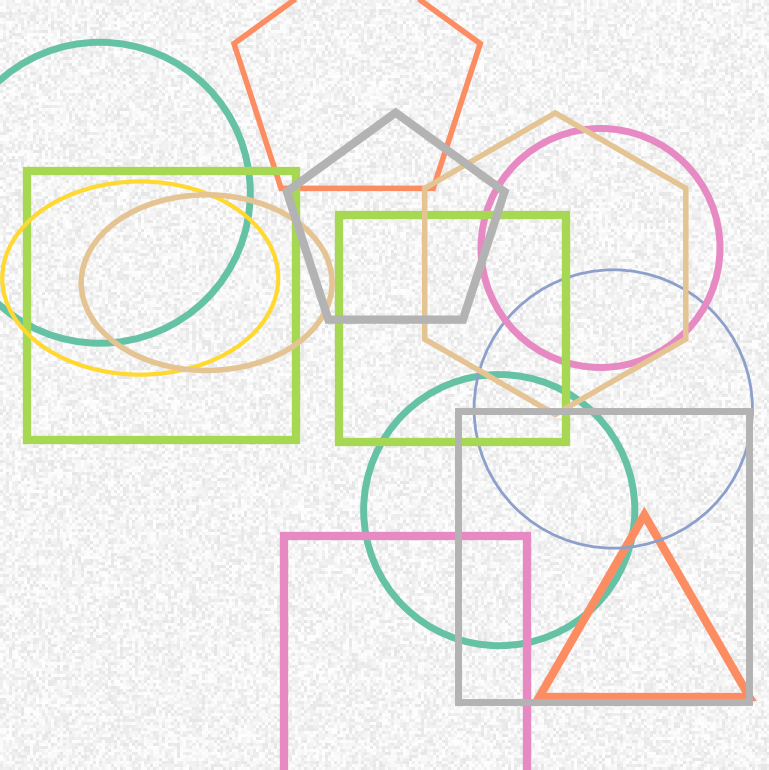[{"shape": "circle", "thickness": 2.5, "radius": 0.88, "center": [0.648, 0.338]}, {"shape": "circle", "thickness": 2.5, "radius": 0.98, "center": [0.13, 0.75]}, {"shape": "pentagon", "thickness": 2, "radius": 0.84, "center": [0.464, 0.891]}, {"shape": "triangle", "thickness": 3, "radius": 0.79, "center": [0.837, 0.174]}, {"shape": "circle", "thickness": 1, "radius": 0.9, "center": [0.796, 0.469]}, {"shape": "circle", "thickness": 2.5, "radius": 0.78, "center": [0.78, 0.678]}, {"shape": "square", "thickness": 3, "radius": 0.79, "center": [0.527, 0.147]}, {"shape": "square", "thickness": 3, "radius": 0.87, "center": [0.209, 0.603]}, {"shape": "square", "thickness": 3, "radius": 0.74, "center": [0.587, 0.573]}, {"shape": "oval", "thickness": 1.5, "radius": 0.9, "center": [0.182, 0.639]}, {"shape": "oval", "thickness": 2, "radius": 0.81, "center": [0.268, 0.633]}, {"shape": "hexagon", "thickness": 2, "radius": 0.98, "center": [0.721, 0.658]}, {"shape": "pentagon", "thickness": 3, "radius": 0.74, "center": [0.514, 0.705]}, {"shape": "square", "thickness": 2.5, "radius": 0.95, "center": [0.784, 0.278]}]